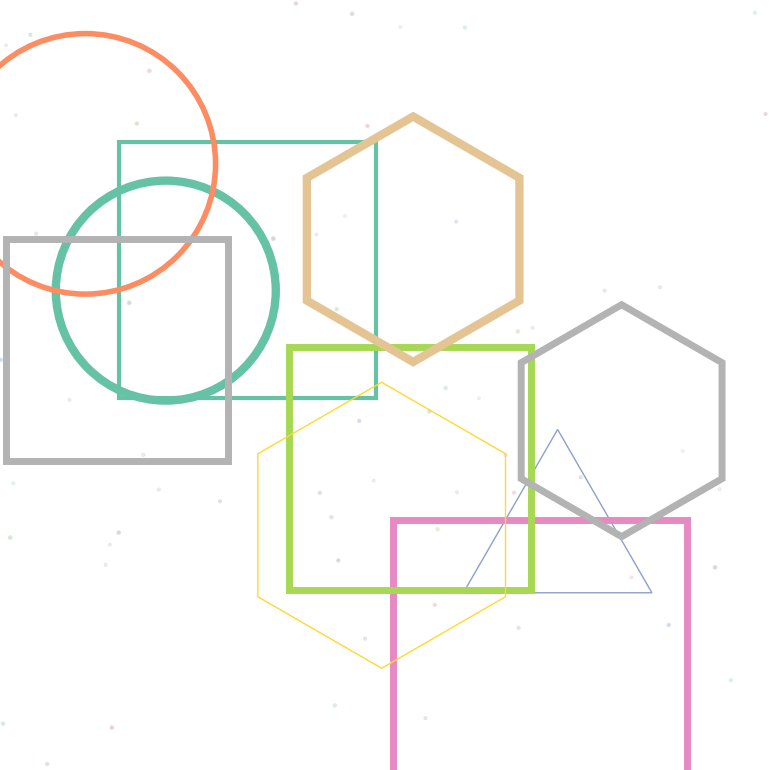[{"shape": "square", "thickness": 1.5, "radius": 0.83, "center": [0.322, 0.649]}, {"shape": "circle", "thickness": 3, "radius": 0.71, "center": [0.215, 0.623]}, {"shape": "circle", "thickness": 2, "radius": 0.85, "center": [0.111, 0.787]}, {"shape": "triangle", "thickness": 0.5, "radius": 0.71, "center": [0.724, 0.301]}, {"shape": "square", "thickness": 2.5, "radius": 0.95, "center": [0.701, 0.134]}, {"shape": "square", "thickness": 2.5, "radius": 0.79, "center": [0.532, 0.392]}, {"shape": "hexagon", "thickness": 0.5, "radius": 0.93, "center": [0.496, 0.318]}, {"shape": "hexagon", "thickness": 3, "radius": 0.8, "center": [0.537, 0.689]}, {"shape": "square", "thickness": 2.5, "radius": 0.72, "center": [0.152, 0.546]}, {"shape": "hexagon", "thickness": 2.5, "radius": 0.75, "center": [0.807, 0.454]}]